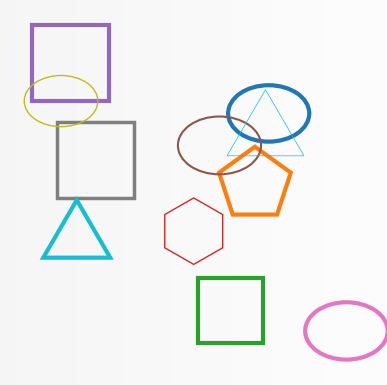[{"shape": "oval", "thickness": 3, "radius": 0.52, "center": [0.693, 0.705]}, {"shape": "pentagon", "thickness": 3, "radius": 0.49, "center": [0.658, 0.521]}, {"shape": "square", "thickness": 3, "radius": 0.42, "center": [0.594, 0.193]}, {"shape": "hexagon", "thickness": 1, "radius": 0.43, "center": [0.5, 0.4]}, {"shape": "square", "thickness": 3, "radius": 0.5, "center": [0.181, 0.836]}, {"shape": "oval", "thickness": 1.5, "radius": 0.54, "center": [0.566, 0.622]}, {"shape": "oval", "thickness": 3, "radius": 0.53, "center": [0.894, 0.14]}, {"shape": "square", "thickness": 2.5, "radius": 0.5, "center": [0.246, 0.584]}, {"shape": "oval", "thickness": 1, "radius": 0.47, "center": [0.158, 0.737]}, {"shape": "triangle", "thickness": 3, "radius": 0.5, "center": [0.198, 0.381]}, {"shape": "triangle", "thickness": 0.5, "radius": 0.57, "center": [0.685, 0.653]}]